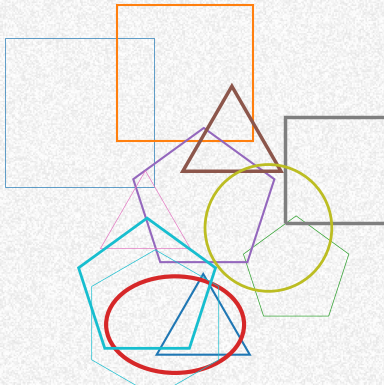[{"shape": "triangle", "thickness": 1.5, "radius": 0.7, "center": [0.528, 0.149]}, {"shape": "square", "thickness": 0.5, "radius": 0.97, "center": [0.205, 0.708]}, {"shape": "square", "thickness": 1.5, "radius": 0.88, "center": [0.481, 0.811]}, {"shape": "pentagon", "thickness": 0.5, "radius": 0.72, "center": [0.769, 0.295]}, {"shape": "oval", "thickness": 3, "radius": 0.9, "center": [0.455, 0.157]}, {"shape": "pentagon", "thickness": 1.5, "radius": 0.96, "center": [0.529, 0.475]}, {"shape": "triangle", "thickness": 2.5, "radius": 0.74, "center": [0.602, 0.629]}, {"shape": "triangle", "thickness": 0.5, "radius": 0.67, "center": [0.378, 0.422]}, {"shape": "square", "thickness": 2.5, "radius": 0.69, "center": [0.878, 0.558]}, {"shape": "circle", "thickness": 2, "radius": 0.82, "center": [0.697, 0.408]}, {"shape": "pentagon", "thickness": 2, "radius": 0.93, "center": [0.382, 0.247]}, {"shape": "hexagon", "thickness": 0.5, "radius": 0.95, "center": [0.403, 0.161]}]